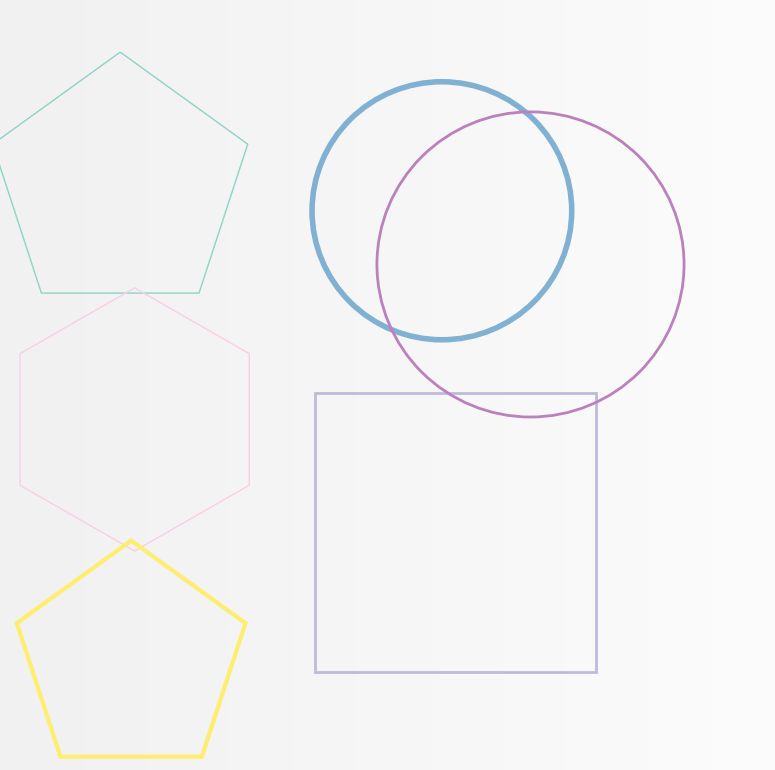[{"shape": "pentagon", "thickness": 0.5, "radius": 0.86, "center": [0.155, 0.759]}, {"shape": "square", "thickness": 1, "radius": 0.91, "center": [0.587, 0.308]}, {"shape": "circle", "thickness": 2, "radius": 0.84, "center": [0.57, 0.726]}, {"shape": "hexagon", "thickness": 0.5, "radius": 0.85, "center": [0.174, 0.455]}, {"shape": "circle", "thickness": 1, "radius": 0.99, "center": [0.685, 0.657]}, {"shape": "pentagon", "thickness": 1.5, "radius": 0.78, "center": [0.169, 0.143]}]